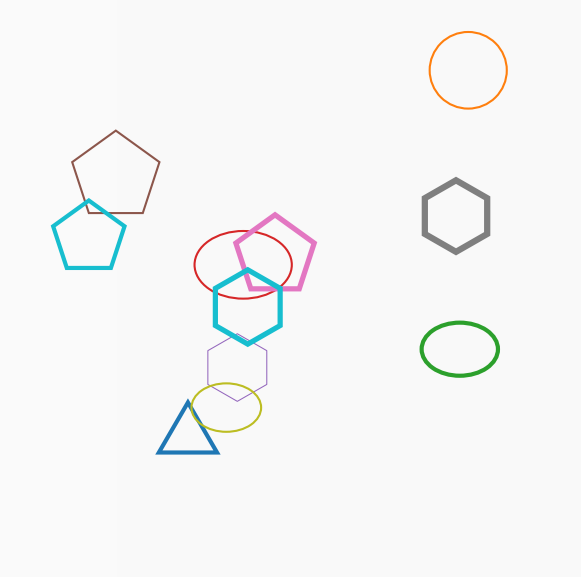[{"shape": "triangle", "thickness": 2, "radius": 0.29, "center": [0.323, 0.244]}, {"shape": "circle", "thickness": 1, "radius": 0.33, "center": [0.806, 0.877]}, {"shape": "oval", "thickness": 2, "radius": 0.33, "center": [0.791, 0.394]}, {"shape": "oval", "thickness": 1, "radius": 0.42, "center": [0.418, 0.541]}, {"shape": "hexagon", "thickness": 0.5, "radius": 0.29, "center": [0.408, 0.363]}, {"shape": "pentagon", "thickness": 1, "radius": 0.39, "center": [0.199, 0.694]}, {"shape": "pentagon", "thickness": 2.5, "radius": 0.35, "center": [0.473, 0.556]}, {"shape": "hexagon", "thickness": 3, "radius": 0.31, "center": [0.785, 0.625]}, {"shape": "oval", "thickness": 1, "radius": 0.3, "center": [0.389, 0.293]}, {"shape": "pentagon", "thickness": 2, "radius": 0.32, "center": [0.153, 0.587]}, {"shape": "hexagon", "thickness": 2.5, "radius": 0.32, "center": [0.426, 0.468]}]